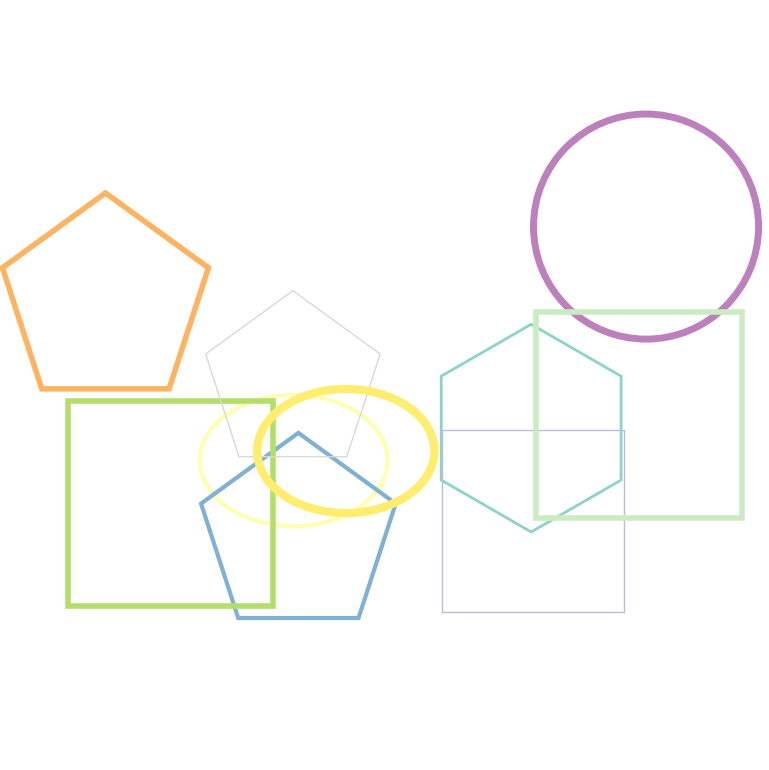[{"shape": "hexagon", "thickness": 1, "radius": 0.67, "center": [0.69, 0.444]}, {"shape": "oval", "thickness": 1.5, "radius": 0.61, "center": [0.381, 0.402]}, {"shape": "square", "thickness": 0.5, "radius": 0.59, "center": [0.692, 0.324]}, {"shape": "pentagon", "thickness": 1.5, "radius": 0.66, "center": [0.388, 0.305]}, {"shape": "pentagon", "thickness": 2, "radius": 0.7, "center": [0.137, 0.609]}, {"shape": "square", "thickness": 2, "radius": 0.66, "center": [0.222, 0.346]}, {"shape": "pentagon", "thickness": 0.5, "radius": 0.6, "center": [0.38, 0.503]}, {"shape": "circle", "thickness": 2.5, "radius": 0.73, "center": [0.839, 0.706]}, {"shape": "square", "thickness": 2, "radius": 0.67, "center": [0.83, 0.461]}, {"shape": "oval", "thickness": 3, "radius": 0.58, "center": [0.449, 0.414]}]